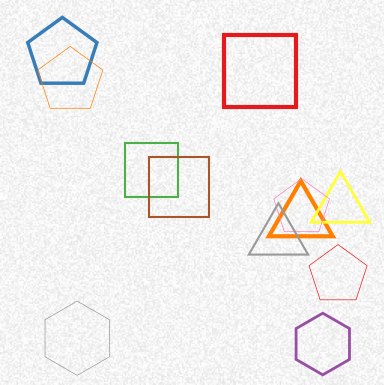[{"shape": "pentagon", "thickness": 0.5, "radius": 0.4, "center": [0.878, 0.285]}, {"shape": "square", "thickness": 3, "radius": 0.47, "center": [0.676, 0.815]}, {"shape": "pentagon", "thickness": 2.5, "radius": 0.47, "center": [0.162, 0.86]}, {"shape": "square", "thickness": 1.5, "radius": 0.35, "center": [0.393, 0.559]}, {"shape": "hexagon", "thickness": 2, "radius": 0.4, "center": [0.838, 0.106]}, {"shape": "triangle", "thickness": 3, "radius": 0.48, "center": [0.781, 0.434]}, {"shape": "pentagon", "thickness": 0.5, "radius": 0.44, "center": [0.182, 0.791]}, {"shape": "triangle", "thickness": 2, "radius": 0.44, "center": [0.884, 0.467]}, {"shape": "square", "thickness": 1.5, "radius": 0.39, "center": [0.465, 0.514]}, {"shape": "pentagon", "thickness": 0.5, "radius": 0.38, "center": [0.783, 0.46]}, {"shape": "hexagon", "thickness": 0.5, "radius": 0.48, "center": [0.201, 0.121]}, {"shape": "triangle", "thickness": 1.5, "radius": 0.44, "center": [0.723, 0.383]}]